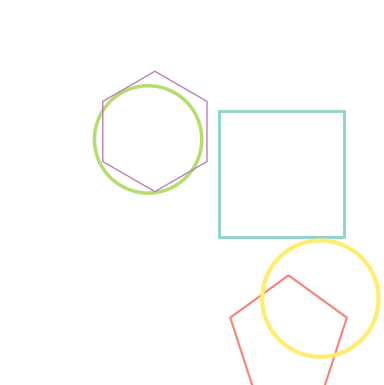[{"shape": "square", "thickness": 2, "radius": 0.81, "center": [0.731, 0.549]}, {"shape": "pentagon", "thickness": 1.5, "radius": 0.8, "center": [0.749, 0.126]}, {"shape": "circle", "thickness": 2.5, "radius": 0.7, "center": [0.385, 0.638]}, {"shape": "hexagon", "thickness": 1, "radius": 0.78, "center": [0.402, 0.659]}, {"shape": "circle", "thickness": 3, "radius": 0.76, "center": [0.832, 0.224]}]